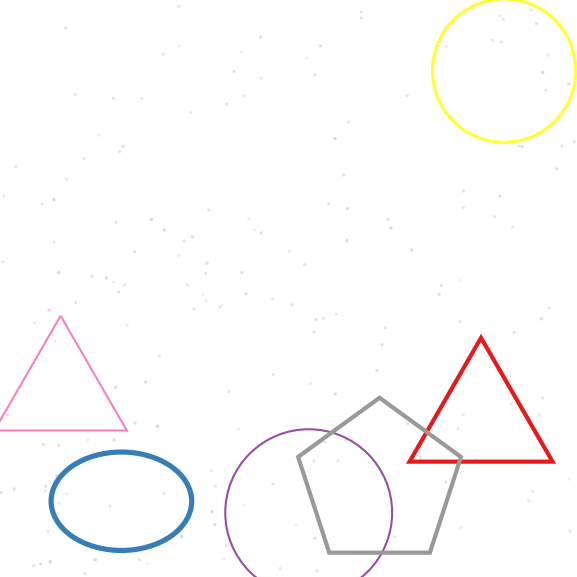[{"shape": "triangle", "thickness": 2, "radius": 0.71, "center": [0.833, 0.271]}, {"shape": "oval", "thickness": 2.5, "radius": 0.61, "center": [0.21, 0.131]}, {"shape": "circle", "thickness": 1, "radius": 0.72, "center": [0.535, 0.111]}, {"shape": "circle", "thickness": 1.5, "radius": 0.62, "center": [0.873, 0.877]}, {"shape": "triangle", "thickness": 1, "radius": 0.66, "center": [0.105, 0.32]}, {"shape": "pentagon", "thickness": 2, "radius": 0.74, "center": [0.657, 0.162]}]